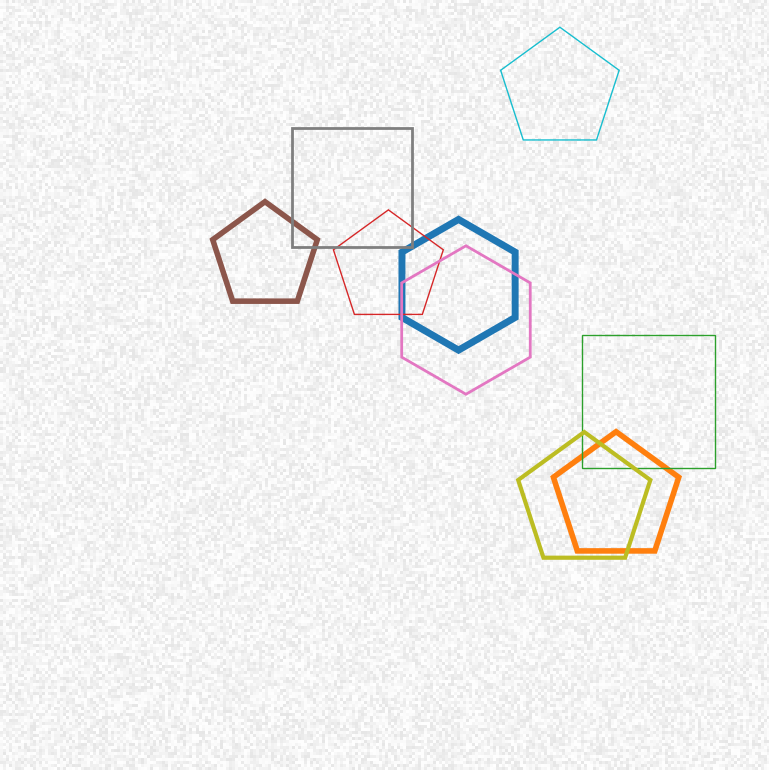[{"shape": "hexagon", "thickness": 2.5, "radius": 0.42, "center": [0.596, 0.63]}, {"shape": "pentagon", "thickness": 2, "radius": 0.43, "center": [0.8, 0.354]}, {"shape": "square", "thickness": 0.5, "radius": 0.43, "center": [0.842, 0.479]}, {"shape": "pentagon", "thickness": 0.5, "radius": 0.38, "center": [0.504, 0.652]}, {"shape": "pentagon", "thickness": 2, "radius": 0.36, "center": [0.344, 0.667]}, {"shape": "hexagon", "thickness": 1, "radius": 0.48, "center": [0.605, 0.584]}, {"shape": "square", "thickness": 1, "radius": 0.39, "center": [0.457, 0.756]}, {"shape": "pentagon", "thickness": 1.5, "radius": 0.45, "center": [0.759, 0.349]}, {"shape": "pentagon", "thickness": 0.5, "radius": 0.4, "center": [0.727, 0.884]}]